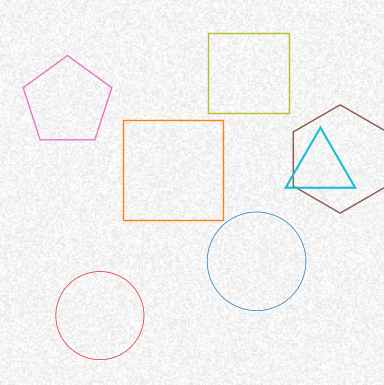[{"shape": "circle", "thickness": 0.5, "radius": 0.64, "center": [0.666, 0.321]}, {"shape": "square", "thickness": 1, "radius": 0.65, "center": [0.448, 0.558]}, {"shape": "circle", "thickness": 0.5, "radius": 0.57, "center": [0.26, 0.18]}, {"shape": "hexagon", "thickness": 1, "radius": 0.7, "center": [0.884, 0.587]}, {"shape": "pentagon", "thickness": 1, "radius": 0.6, "center": [0.175, 0.735]}, {"shape": "square", "thickness": 1, "radius": 0.52, "center": [0.645, 0.811]}, {"shape": "triangle", "thickness": 1.5, "radius": 0.52, "center": [0.832, 0.564]}]